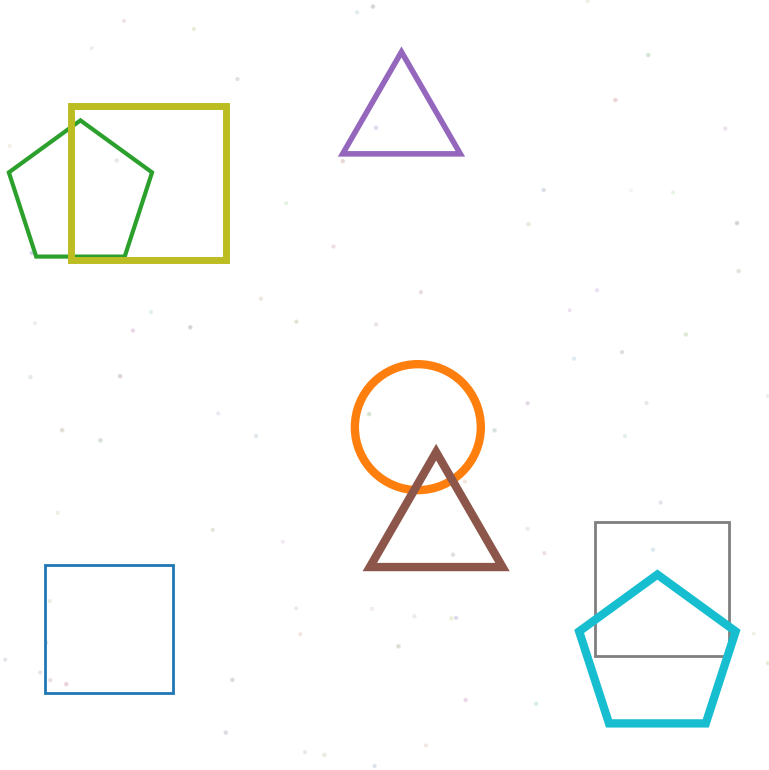[{"shape": "square", "thickness": 1, "radius": 0.42, "center": [0.141, 0.183]}, {"shape": "circle", "thickness": 3, "radius": 0.41, "center": [0.543, 0.445]}, {"shape": "pentagon", "thickness": 1.5, "radius": 0.49, "center": [0.104, 0.746]}, {"shape": "triangle", "thickness": 2, "radius": 0.44, "center": [0.521, 0.844]}, {"shape": "triangle", "thickness": 3, "radius": 0.5, "center": [0.566, 0.313]}, {"shape": "square", "thickness": 1, "radius": 0.43, "center": [0.86, 0.235]}, {"shape": "square", "thickness": 2.5, "radius": 0.5, "center": [0.193, 0.762]}, {"shape": "pentagon", "thickness": 3, "radius": 0.53, "center": [0.854, 0.147]}]